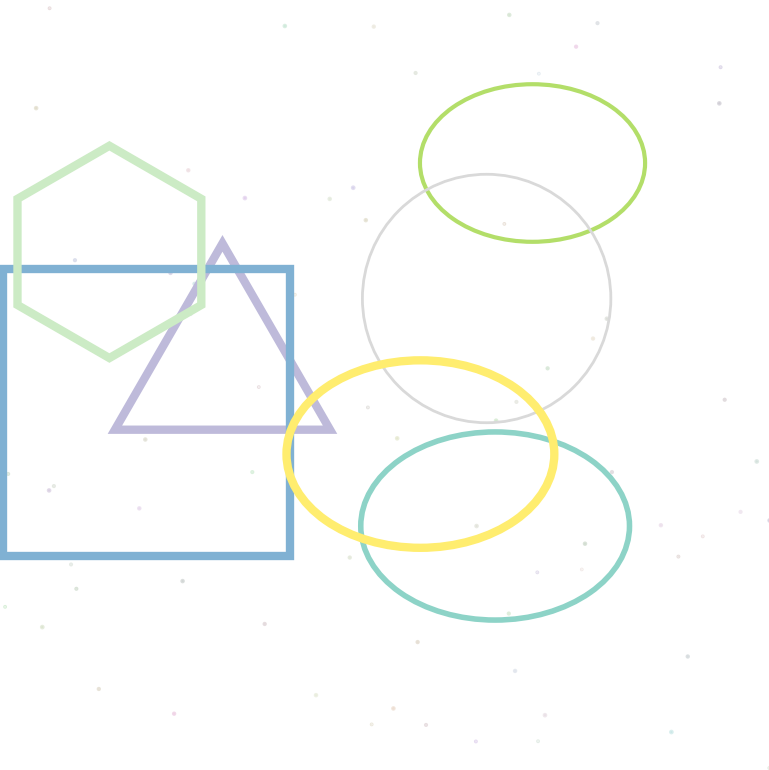[{"shape": "oval", "thickness": 2, "radius": 0.87, "center": [0.643, 0.317]}, {"shape": "triangle", "thickness": 3, "radius": 0.81, "center": [0.289, 0.523]}, {"shape": "square", "thickness": 3, "radius": 0.93, "center": [0.19, 0.465]}, {"shape": "oval", "thickness": 1.5, "radius": 0.73, "center": [0.692, 0.788]}, {"shape": "circle", "thickness": 1, "radius": 0.81, "center": [0.632, 0.612]}, {"shape": "hexagon", "thickness": 3, "radius": 0.69, "center": [0.142, 0.673]}, {"shape": "oval", "thickness": 3, "radius": 0.87, "center": [0.546, 0.41]}]